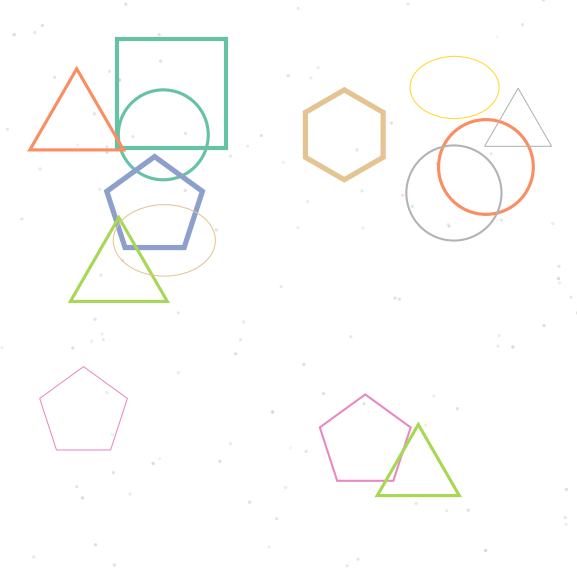[{"shape": "square", "thickness": 2, "radius": 0.47, "center": [0.297, 0.837]}, {"shape": "circle", "thickness": 1.5, "radius": 0.39, "center": [0.283, 0.766]}, {"shape": "circle", "thickness": 1.5, "radius": 0.41, "center": [0.841, 0.71]}, {"shape": "triangle", "thickness": 1.5, "radius": 0.47, "center": [0.133, 0.786]}, {"shape": "pentagon", "thickness": 2.5, "radius": 0.44, "center": [0.268, 0.641]}, {"shape": "pentagon", "thickness": 0.5, "radius": 0.4, "center": [0.145, 0.285]}, {"shape": "pentagon", "thickness": 1, "radius": 0.41, "center": [0.632, 0.233]}, {"shape": "triangle", "thickness": 1.5, "radius": 0.48, "center": [0.206, 0.526]}, {"shape": "triangle", "thickness": 1.5, "radius": 0.41, "center": [0.724, 0.182]}, {"shape": "oval", "thickness": 0.5, "radius": 0.39, "center": [0.787, 0.848]}, {"shape": "hexagon", "thickness": 2.5, "radius": 0.39, "center": [0.596, 0.766]}, {"shape": "oval", "thickness": 0.5, "radius": 0.44, "center": [0.285, 0.583]}, {"shape": "triangle", "thickness": 0.5, "radius": 0.34, "center": [0.897, 0.779]}, {"shape": "circle", "thickness": 1, "radius": 0.41, "center": [0.786, 0.665]}]